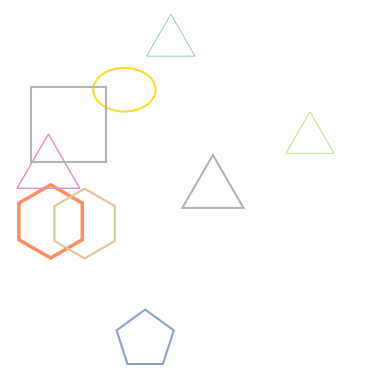[{"shape": "triangle", "thickness": 0.5, "radius": 0.36, "center": [0.444, 0.891]}, {"shape": "hexagon", "thickness": 2.5, "radius": 0.48, "center": [0.131, 0.425]}, {"shape": "pentagon", "thickness": 1.5, "radius": 0.39, "center": [0.377, 0.118]}, {"shape": "triangle", "thickness": 1, "radius": 0.47, "center": [0.126, 0.558]}, {"shape": "triangle", "thickness": 0.5, "radius": 0.36, "center": [0.805, 0.638]}, {"shape": "oval", "thickness": 1.5, "radius": 0.4, "center": [0.323, 0.767]}, {"shape": "hexagon", "thickness": 1.5, "radius": 0.45, "center": [0.22, 0.419]}, {"shape": "triangle", "thickness": 1.5, "radius": 0.46, "center": [0.553, 0.506]}, {"shape": "square", "thickness": 1.5, "radius": 0.49, "center": [0.177, 0.678]}]